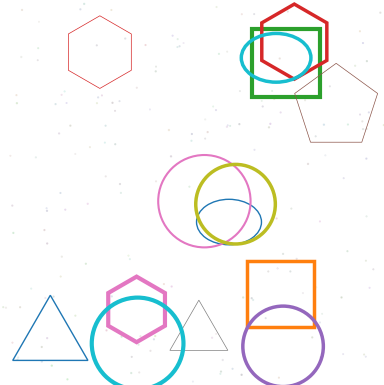[{"shape": "oval", "thickness": 1, "radius": 0.42, "center": [0.595, 0.423]}, {"shape": "triangle", "thickness": 1, "radius": 0.56, "center": [0.131, 0.12]}, {"shape": "square", "thickness": 2.5, "radius": 0.43, "center": [0.729, 0.237]}, {"shape": "square", "thickness": 3, "radius": 0.44, "center": [0.743, 0.837]}, {"shape": "hexagon", "thickness": 2.5, "radius": 0.49, "center": [0.764, 0.892]}, {"shape": "hexagon", "thickness": 0.5, "radius": 0.47, "center": [0.259, 0.865]}, {"shape": "circle", "thickness": 2.5, "radius": 0.52, "center": [0.735, 0.1]}, {"shape": "pentagon", "thickness": 0.5, "radius": 0.57, "center": [0.873, 0.722]}, {"shape": "circle", "thickness": 1.5, "radius": 0.6, "center": [0.531, 0.477]}, {"shape": "hexagon", "thickness": 3, "radius": 0.43, "center": [0.355, 0.196]}, {"shape": "triangle", "thickness": 0.5, "radius": 0.43, "center": [0.517, 0.133]}, {"shape": "circle", "thickness": 2.5, "radius": 0.52, "center": [0.612, 0.47]}, {"shape": "circle", "thickness": 3, "radius": 0.6, "center": [0.357, 0.108]}, {"shape": "oval", "thickness": 2.5, "radius": 0.45, "center": [0.717, 0.85]}]